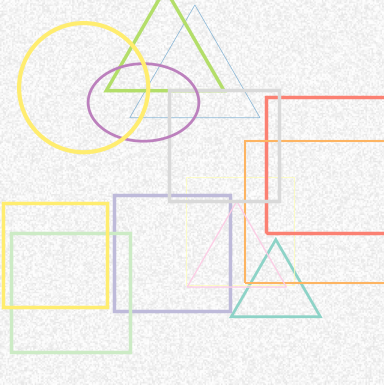[{"shape": "triangle", "thickness": 2, "radius": 0.67, "center": [0.716, 0.244]}, {"shape": "square", "thickness": 0.5, "radius": 0.7, "center": [0.624, 0.401]}, {"shape": "square", "thickness": 2.5, "radius": 0.75, "center": [0.447, 0.342]}, {"shape": "square", "thickness": 2.5, "radius": 0.89, "center": [0.869, 0.571]}, {"shape": "triangle", "thickness": 0.5, "radius": 0.98, "center": [0.506, 0.792]}, {"shape": "square", "thickness": 1.5, "radius": 0.93, "center": [0.822, 0.45]}, {"shape": "triangle", "thickness": 2.5, "radius": 0.88, "center": [0.429, 0.853]}, {"shape": "triangle", "thickness": 1, "radius": 0.74, "center": [0.615, 0.329]}, {"shape": "square", "thickness": 2.5, "radius": 0.72, "center": [0.582, 0.621]}, {"shape": "oval", "thickness": 2, "radius": 0.72, "center": [0.373, 0.734]}, {"shape": "square", "thickness": 2.5, "radius": 0.77, "center": [0.183, 0.24]}, {"shape": "circle", "thickness": 3, "radius": 0.84, "center": [0.217, 0.772]}, {"shape": "square", "thickness": 2.5, "radius": 0.68, "center": [0.143, 0.336]}]